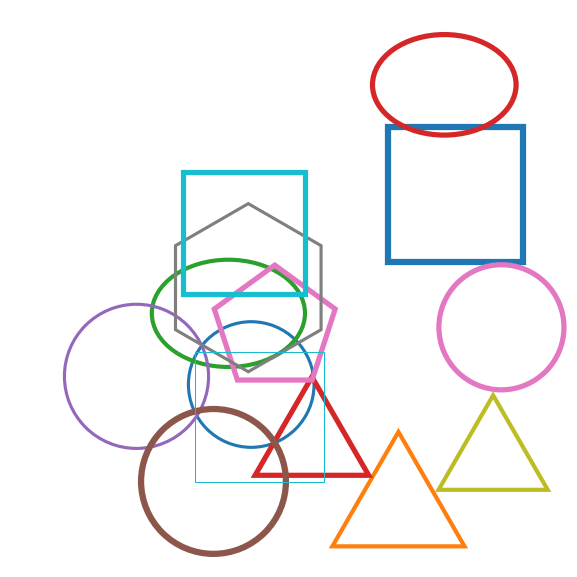[{"shape": "square", "thickness": 3, "radius": 0.58, "center": [0.789, 0.662]}, {"shape": "circle", "thickness": 1.5, "radius": 0.54, "center": [0.435, 0.333]}, {"shape": "triangle", "thickness": 2, "radius": 0.66, "center": [0.69, 0.119]}, {"shape": "oval", "thickness": 2, "radius": 0.66, "center": [0.396, 0.457]}, {"shape": "triangle", "thickness": 2.5, "radius": 0.57, "center": [0.54, 0.233]}, {"shape": "oval", "thickness": 2.5, "radius": 0.62, "center": [0.769, 0.852]}, {"shape": "circle", "thickness": 1.5, "radius": 0.62, "center": [0.236, 0.347]}, {"shape": "circle", "thickness": 3, "radius": 0.63, "center": [0.37, 0.165]}, {"shape": "pentagon", "thickness": 2.5, "radius": 0.55, "center": [0.476, 0.43]}, {"shape": "circle", "thickness": 2.5, "radius": 0.54, "center": [0.868, 0.432]}, {"shape": "hexagon", "thickness": 1.5, "radius": 0.73, "center": [0.43, 0.501]}, {"shape": "triangle", "thickness": 2, "radius": 0.55, "center": [0.854, 0.206]}, {"shape": "square", "thickness": 0.5, "radius": 0.56, "center": [0.449, 0.277]}, {"shape": "square", "thickness": 2.5, "radius": 0.53, "center": [0.423, 0.596]}]